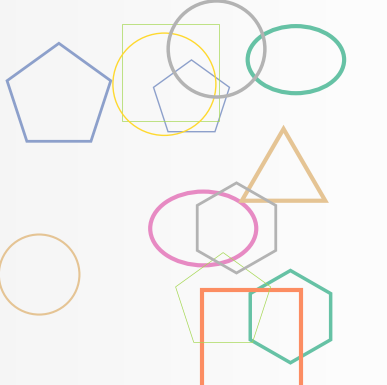[{"shape": "hexagon", "thickness": 2.5, "radius": 0.6, "center": [0.75, 0.178]}, {"shape": "oval", "thickness": 3, "radius": 0.62, "center": [0.764, 0.845]}, {"shape": "square", "thickness": 3, "radius": 0.63, "center": [0.649, 0.12]}, {"shape": "pentagon", "thickness": 2, "radius": 0.7, "center": [0.152, 0.747]}, {"shape": "pentagon", "thickness": 1, "radius": 0.52, "center": [0.494, 0.741]}, {"shape": "oval", "thickness": 3, "radius": 0.68, "center": [0.524, 0.407]}, {"shape": "pentagon", "thickness": 0.5, "radius": 0.64, "center": [0.576, 0.215]}, {"shape": "square", "thickness": 0.5, "radius": 0.63, "center": [0.441, 0.812]}, {"shape": "circle", "thickness": 1, "radius": 0.66, "center": [0.424, 0.781]}, {"shape": "triangle", "thickness": 3, "radius": 0.62, "center": [0.732, 0.541]}, {"shape": "circle", "thickness": 1.5, "radius": 0.52, "center": [0.101, 0.287]}, {"shape": "hexagon", "thickness": 2, "radius": 0.59, "center": [0.61, 0.408]}, {"shape": "circle", "thickness": 2.5, "radius": 0.62, "center": [0.559, 0.873]}]